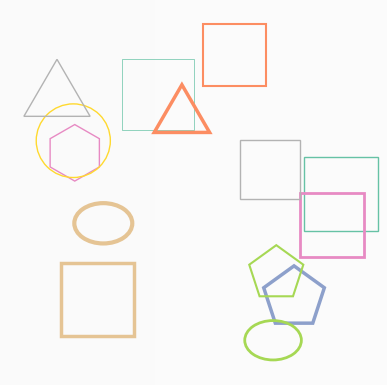[{"shape": "square", "thickness": 1, "radius": 0.48, "center": [0.879, 0.496]}, {"shape": "square", "thickness": 0.5, "radius": 0.46, "center": [0.407, 0.754]}, {"shape": "triangle", "thickness": 2.5, "radius": 0.41, "center": [0.469, 0.697]}, {"shape": "square", "thickness": 1.5, "radius": 0.4, "center": [0.605, 0.857]}, {"shape": "pentagon", "thickness": 2.5, "radius": 0.41, "center": [0.759, 0.227]}, {"shape": "hexagon", "thickness": 1, "radius": 0.37, "center": [0.193, 0.603]}, {"shape": "square", "thickness": 2, "radius": 0.41, "center": [0.857, 0.416]}, {"shape": "pentagon", "thickness": 1.5, "radius": 0.37, "center": [0.713, 0.29]}, {"shape": "oval", "thickness": 2, "radius": 0.37, "center": [0.705, 0.116]}, {"shape": "circle", "thickness": 1, "radius": 0.48, "center": [0.189, 0.635]}, {"shape": "square", "thickness": 2.5, "radius": 0.47, "center": [0.251, 0.221]}, {"shape": "oval", "thickness": 3, "radius": 0.37, "center": [0.267, 0.42]}, {"shape": "square", "thickness": 1, "radius": 0.39, "center": [0.696, 0.559]}, {"shape": "triangle", "thickness": 1, "radius": 0.49, "center": [0.147, 0.747]}]